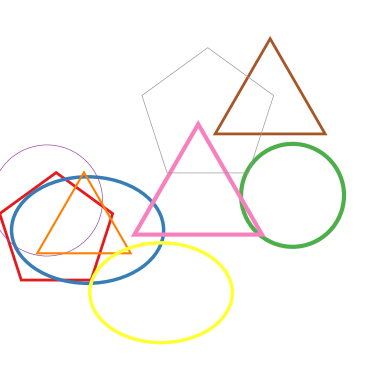[{"shape": "pentagon", "thickness": 2, "radius": 0.77, "center": [0.146, 0.397]}, {"shape": "oval", "thickness": 2.5, "radius": 0.99, "center": [0.227, 0.402]}, {"shape": "circle", "thickness": 3, "radius": 0.67, "center": [0.76, 0.493]}, {"shape": "circle", "thickness": 0.5, "radius": 0.72, "center": [0.122, 0.479]}, {"shape": "triangle", "thickness": 1.5, "radius": 0.7, "center": [0.218, 0.412]}, {"shape": "oval", "thickness": 2.5, "radius": 0.93, "center": [0.418, 0.24]}, {"shape": "triangle", "thickness": 2, "radius": 0.82, "center": [0.702, 0.735]}, {"shape": "triangle", "thickness": 3, "radius": 0.96, "center": [0.515, 0.486]}, {"shape": "pentagon", "thickness": 0.5, "radius": 0.9, "center": [0.54, 0.696]}]